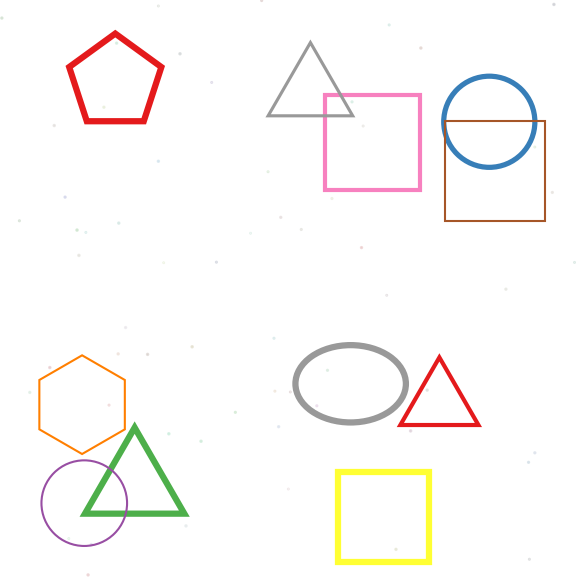[{"shape": "triangle", "thickness": 2, "radius": 0.39, "center": [0.761, 0.302]}, {"shape": "pentagon", "thickness": 3, "radius": 0.42, "center": [0.2, 0.857]}, {"shape": "circle", "thickness": 2.5, "radius": 0.39, "center": [0.847, 0.788]}, {"shape": "triangle", "thickness": 3, "radius": 0.5, "center": [0.233, 0.159]}, {"shape": "circle", "thickness": 1, "radius": 0.37, "center": [0.146, 0.128]}, {"shape": "hexagon", "thickness": 1, "radius": 0.43, "center": [0.142, 0.298]}, {"shape": "square", "thickness": 3, "radius": 0.39, "center": [0.664, 0.104]}, {"shape": "square", "thickness": 1, "radius": 0.43, "center": [0.858, 0.703]}, {"shape": "square", "thickness": 2, "radius": 0.41, "center": [0.645, 0.753]}, {"shape": "oval", "thickness": 3, "radius": 0.48, "center": [0.607, 0.335]}, {"shape": "triangle", "thickness": 1.5, "radius": 0.42, "center": [0.538, 0.841]}]